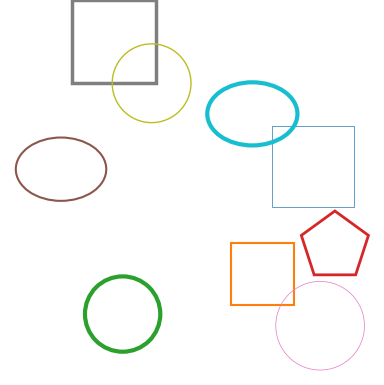[{"shape": "square", "thickness": 0.5, "radius": 0.53, "center": [0.812, 0.568]}, {"shape": "square", "thickness": 1.5, "radius": 0.41, "center": [0.681, 0.288]}, {"shape": "circle", "thickness": 3, "radius": 0.49, "center": [0.319, 0.184]}, {"shape": "pentagon", "thickness": 2, "radius": 0.46, "center": [0.87, 0.36]}, {"shape": "oval", "thickness": 1.5, "radius": 0.59, "center": [0.159, 0.561]}, {"shape": "circle", "thickness": 0.5, "radius": 0.58, "center": [0.831, 0.154]}, {"shape": "square", "thickness": 2.5, "radius": 0.54, "center": [0.296, 0.892]}, {"shape": "circle", "thickness": 1, "radius": 0.51, "center": [0.394, 0.784]}, {"shape": "oval", "thickness": 3, "radius": 0.59, "center": [0.655, 0.704]}]